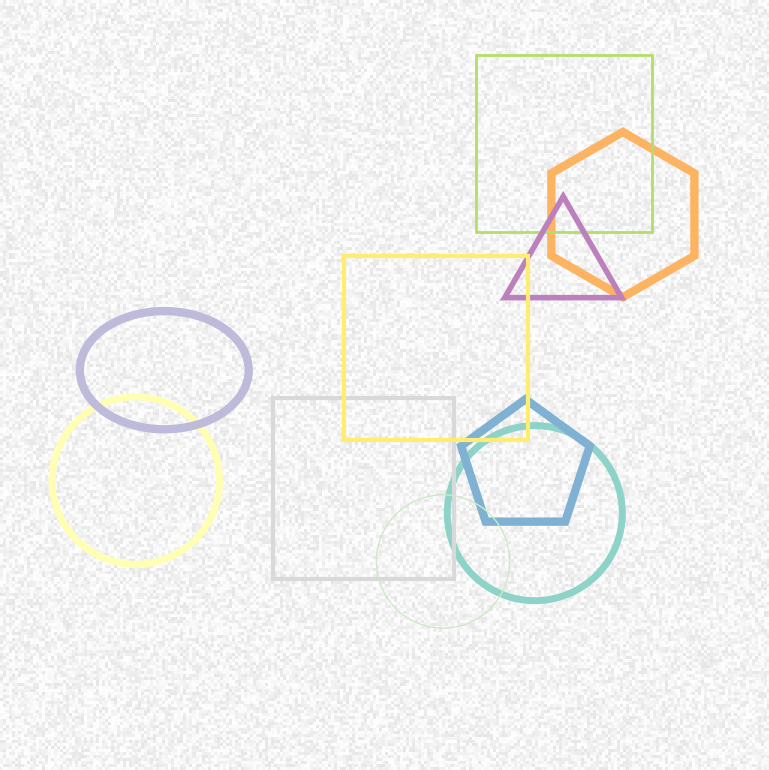[{"shape": "circle", "thickness": 2.5, "radius": 0.57, "center": [0.695, 0.334]}, {"shape": "circle", "thickness": 2.5, "radius": 0.54, "center": [0.176, 0.376]}, {"shape": "oval", "thickness": 3, "radius": 0.55, "center": [0.213, 0.519]}, {"shape": "pentagon", "thickness": 3, "radius": 0.44, "center": [0.682, 0.394]}, {"shape": "hexagon", "thickness": 3, "radius": 0.54, "center": [0.809, 0.721]}, {"shape": "square", "thickness": 1, "radius": 0.57, "center": [0.733, 0.814]}, {"shape": "square", "thickness": 1.5, "radius": 0.59, "center": [0.472, 0.365]}, {"shape": "triangle", "thickness": 2, "radius": 0.44, "center": [0.731, 0.657]}, {"shape": "circle", "thickness": 0.5, "radius": 0.43, "center": [0.575, 0.271]}, {"shape": "square", "thickness": 1.5, "radius": 0.6, "center": [0.566, 0.548]}]